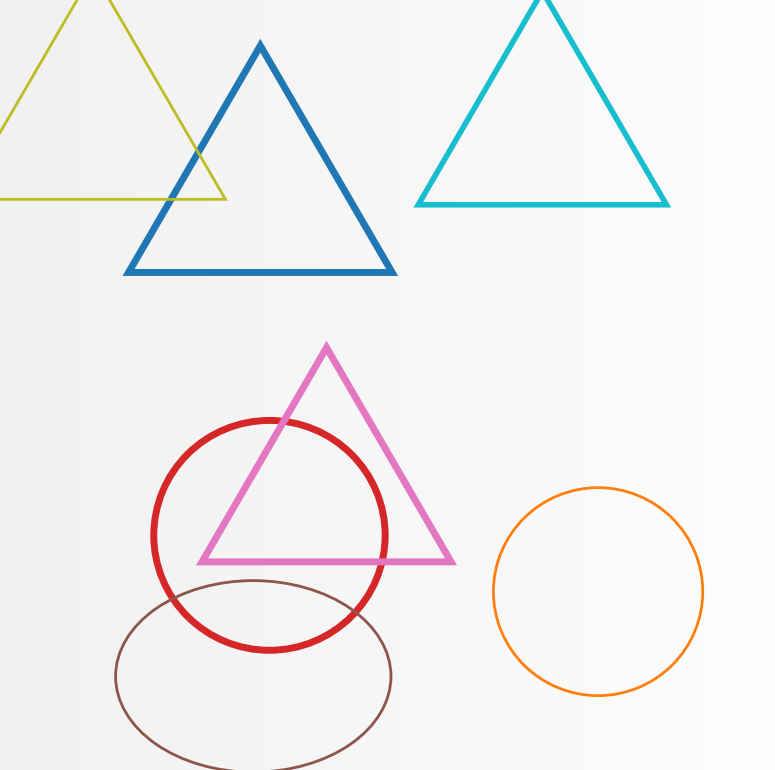[{"shape": "triangle", "thickness": 2.5, "radius": 0.98, "center": [0.336, 0.744]}, {"shape": "circle", "thickness": 1, "radius": 0.68, "center": [0.772, 0.232]}, {"shape": "circle", "thickness": 2.5, "radius": 0.75, "center": [0.348, 0.305]}, {"shape": "oval", "thickness": 1, "radius": 0.89, "center": [0.327, 0.122]}, {"shape": "triangle", "thickness": 2.5, "radius": 0.93, "center": [0.421, 0.363]}, {"shape": "triangle", "thickness": 1, "radius": 0.98, "center": [0.12, 0.84]}, {"shape": "triangle", "thickness": 2, "radius": 0.92, "center": [0.7, 0.827]}]